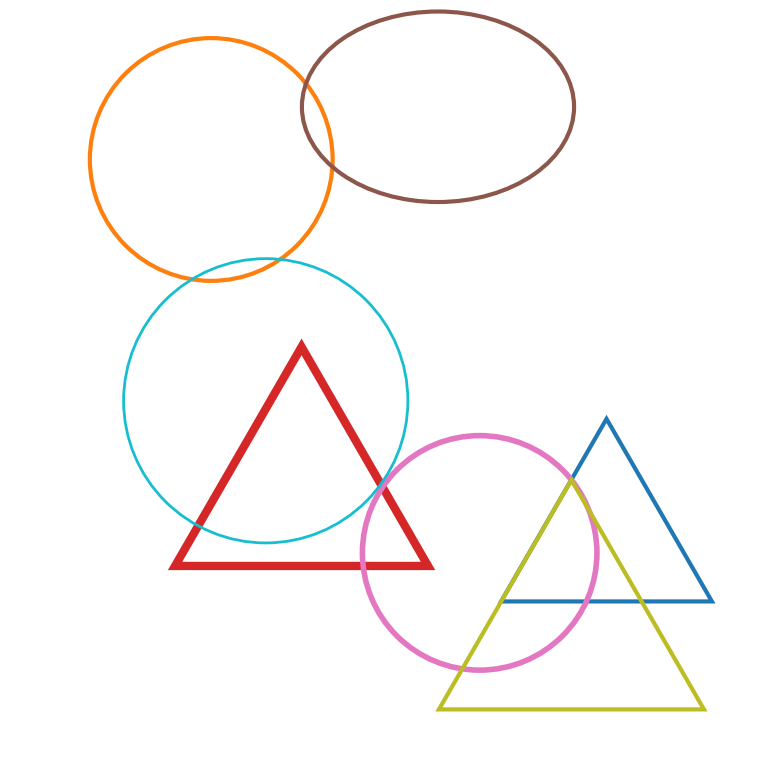[{"shape": "triangle", "thickness": 1.5, "radius": 0.79, "center": [0.788, 0.298]}, {"shape": "circle", "thickness": 1.5, "radius": 0.79, "center": [0.274, 0.793]}, {"shape": "triangle", "thickness": 3, "radius": 0.95, "center": [0.392, 0.36]}, {"shape": "oval", "thickness": 1.5, "radius": 0.88, "center": [0.569, 0.861]}, {"shape": "circle", "thickness": 2, "radius": 0.76, "center": [0.623, 0.282]}, {"shape": "triangle", "thickness": 1.5, "radius": 0.99, "center": [0.742, 0.178]}, {"shape": "circle", "thickness": 1, "radius": 0.92, "center": [0.345, 0.48]}]